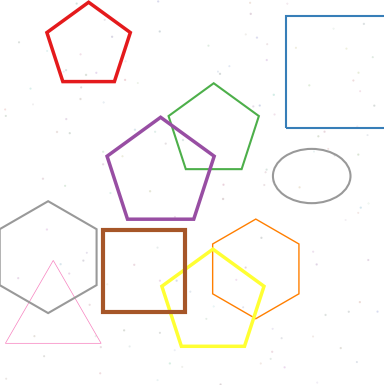[{"shape": "pentagon", "thickness": 2.5, "radius": 0.57, "center": [0.23, 0.88]}, {"shape": "square", "thickness": 1.5, "radius": 0.73, "center": [0.889, 0.812]}, {"shape": "pentagon", "thickness": 1.5, "radius": 0.62, "center": [0.555, 0.66]}, {"shape": "pentagon", "thickness": 2.5, "radius": 0.73, "center": [0.417, 0.549]}, {"shape": "hexagon", "thickness": 1, "radius": 0.65, "center": [0.664, 0.302]}, {"shape": "pentagon", "thickness": 2.5, "radius": 0.7, "center": [0.553, 0.213]}, {"shape": "square", "thickness": 3, "radius": 0.53, "center": [0.374, 0.296]}, {"shape": "triangle", "thickness": 0.5, "radius": 0.72, "center": [0.138, 0.18]}, {"shape": "hexagon", "thickness": 1.5, "radius": 0.73, "center": [0.125, 0.332]}, {"shape": "oval", "thickness": 1.5, "radius": 0.5, "center": [0.81, 0.543]}]